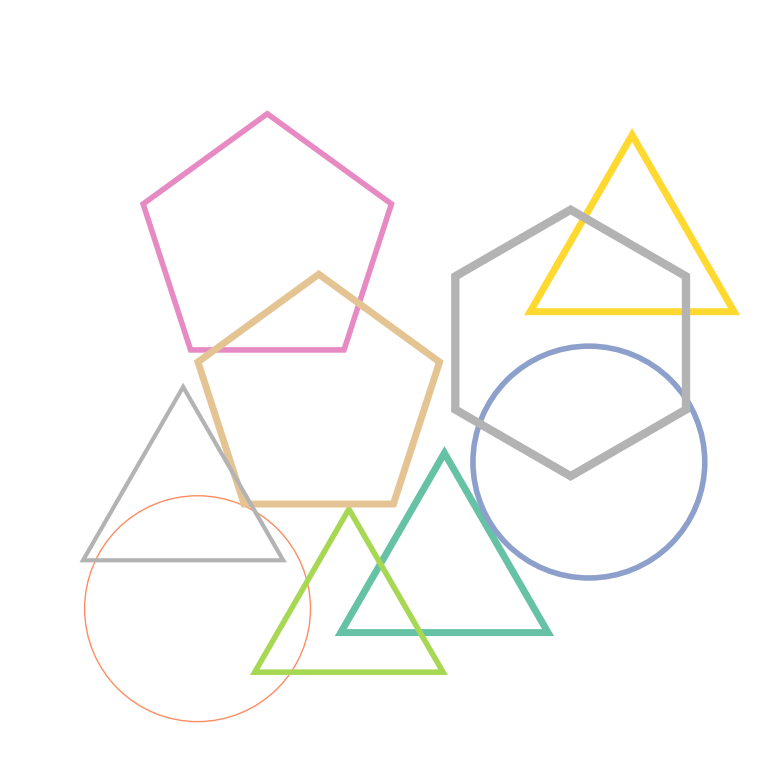[{"shape": "triangle", "thickness": 2.5, "radius": 0.78, "center": [0.577, 0.256]}, {"shape": "circle", "thickness": 0.5, "radius": 0.73, "center": [0.257, 0.21]}, {"shape": "circle", "thickness": 2, "radius": 0.75, "center": [0.765, 0.4]}, {"shape": "pentagon", "thickness": 2, "radius": 0.85, "center": [0.347, 0.683]}, {"shape": "triangle", "thickness": 2, "radius": 0.71, "center": [0.453, 0.198]}, {"shape": "triangle", "thickness": 2.5, "radius": 0.76, "center": [0.821, 0.672]}, {"shape": "pentagon", "thickness": 2.5, "radius": 0.82, "center": [0.414, 0.479]}, {"shape": "hexagon", "thickness": 3, "radius": 0.86, "center": [0.741, 0.555]}, {"shape": "triangle", "thickness": 1.5, "radius": 0.75, "center": [0.238, 0.347]}]